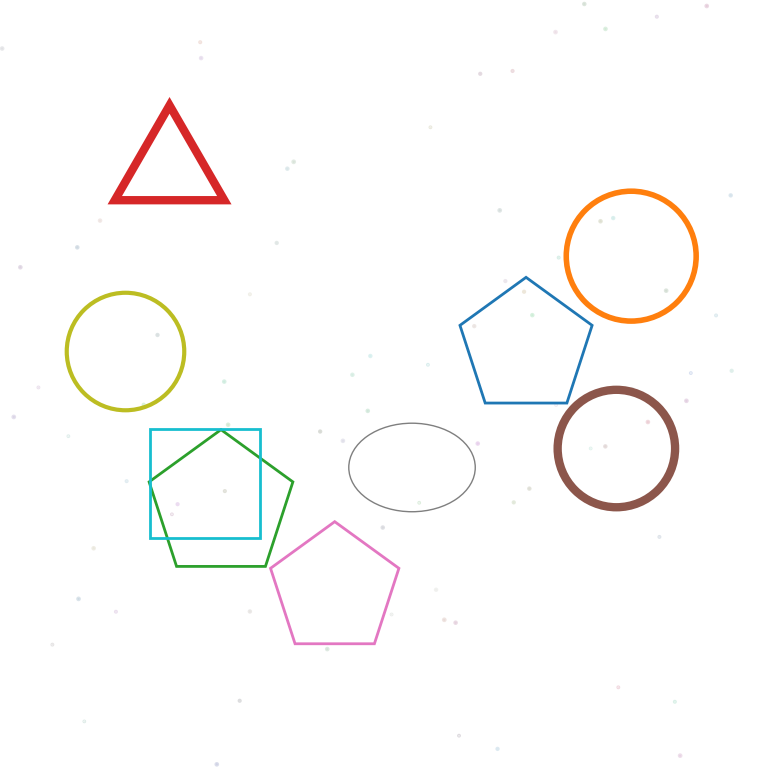[{"shape": "pentagon", "thickness": 1, "radius": 0.45, "center": [0.683, 0.55]}, {"shape": "circle", "thickness": 2, "radius": 0.42, "center": [0.82, 0.667]}, {"shape": "pentagon", "thickness": 1, "radius": 0.49, "center": [0.287, 0.344]}, {"shape": "triangle", "thickness": 3, "radius": 0.41, "center": [0.22, 0.781]}, {"shape": "circle", "thickness": 3, "radius": 0.38, "center": [0.8, 0.417]}, {"shape": "pentagon", "thickness": 1, "radius": 0.44, "center": [0.435, 0.235]}, {"shape": "oval", "thickness": 0.5, "radius": 0.41, "center": [0.535, 0.393]}, {"shape": "circle", "thickness": 1.5, "radius": 0.38, "center": [0.163, 0.543]}, {"shape": "square", "thickness": 1, "radius": 0.36, "center": [0.266, 0.372]}]